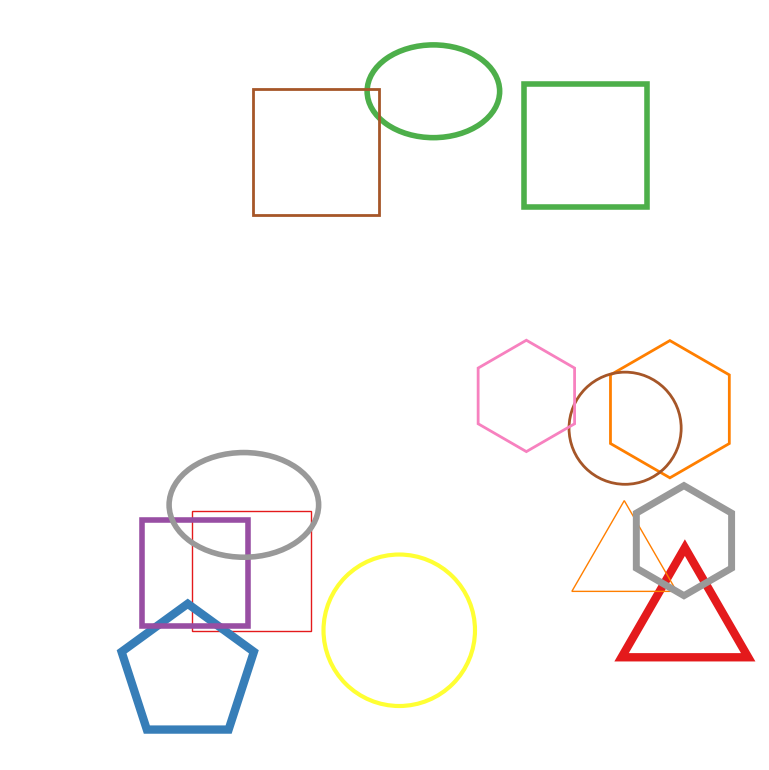[{"shape": "square", "thickness": 0.5, "radius": 0.39, "center": [0.327, 0.258]}, {"shape": "triangle", "thickness": 3, "radius": 0.47, "center": [0.889, 0.194]}, {"shape": "pentagon", "thickness": 3, "radius": 0.45, "center": [0.244, 0.126]}, {"shape": "square", "thickness": 2, "radius": 0.4, "center": [0.76, 0.811]}, {"shape": "oval", "thickness": 2, "radius": 0.43, "center": [0.563, 0.881]}, {"shape": "square", "thickness": 2, "radius": 0.35, "center": [0.253, 0.256]}, {"shape": "hexagon", "thickness": 1, "radius": 0.45, "center": [0.87, 0.469]}, {"shape": "triangle", "thickness": 0.5, "radius": 0.39, "center": [0.811, 0.271]}, {"shape": "circle", "thickness": 1.5, "radius": 0.49, "center": [0.519, 0.181]}, {"shape": "circle", "thickness": 1, "radius": 0.36, "center": [0.812, 0.444]}, {"shape": "square", "thickness": 1, "radius": 0.41, "center": [0.411, 0.802]}, {"shape": "hexagon", "thickness": 1, "radius": 0.36, "center": [0.684, 0.486]}, {"shape": "oval", "thickness": 2, "radius": 0.49, "center": [0.317, 0.344]}, {"shape": "hexagon", "thickness": 2.5, "radius": 0.36, "center": [0.888, 0.298]}]